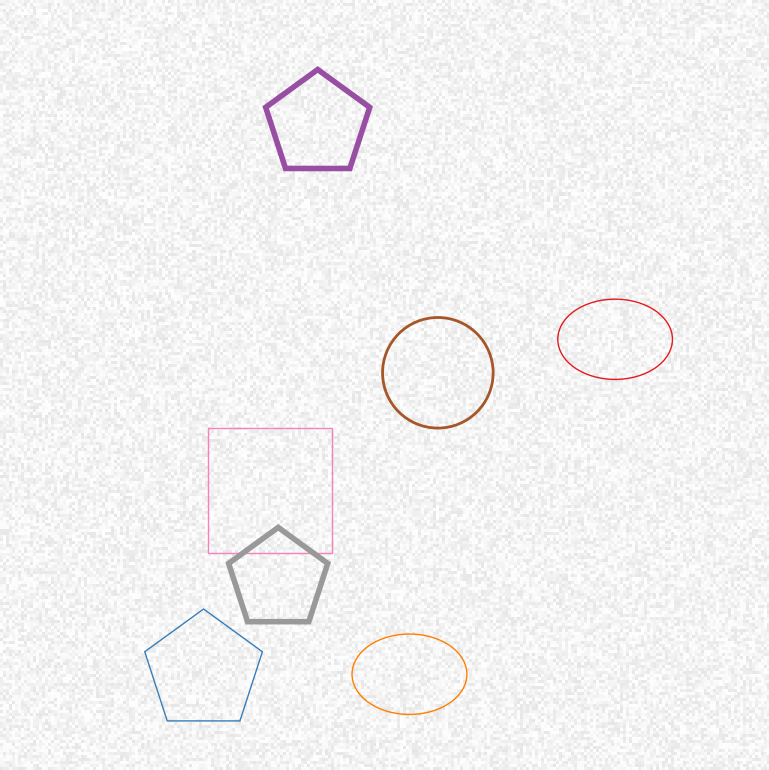[{"shape": "oval", "thickness": 0.5, "radius": 0.37, "center": [0.799, 0.559]}, {"shape": "pentagon", "thickness": 0.5, "radius": 0.4, "center": [0.264, 0.129]}, {"shape": "pentagon", "thickness": 2, "radius": 0.36, "center": [0.413, 0.839]}, {"shape": "oval", "thickness": 0.5, "radius": 0.37, "center": [0.532, 0.124]}, {"shape": "circle", "thickness": 1, "radius": 0.36, "center": [0.569, 0.516]}, {"shape": "square", "thickness": 0.5, "radius": 0.4, "center": [0.35, 0.363]}, {"shape": "pentagon", "thickness": 2, "radius": 0.34, "center": [0.361, 0.247]}]